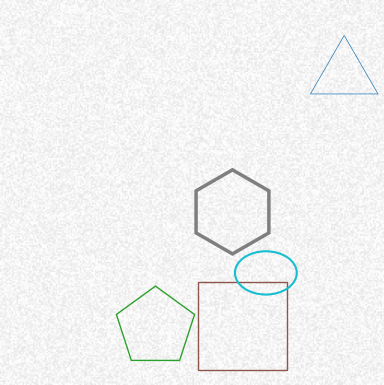[{"shape": "triangle", "thickness": 0.5, "radius": 0.51, "center": [0.894, 0.807]}, {"shape": "pentagon", "thickness": 1, "radius": 0.53, "center": [0.404, 0.15]}, {"shape": "square", "thickness": 1, "radius": 0.58, "center": [0.63, 0.153]}, {"shape": "hexagon", "thickness": 2.5, "radius": 0.55, "center": [0.604, 0.45]}, {"shape": "oval", "thickness": 1.5, "radius": 0.4, "center": [0.691, 0.291]}]